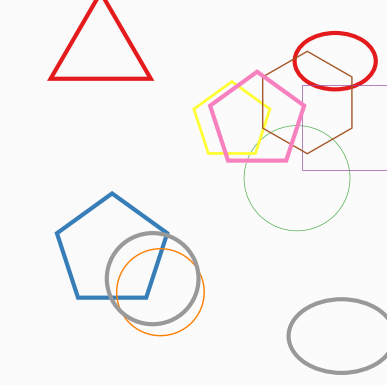[{"shape": "triangle", "thickness": 3, "radius": 0.75, "center": [0.26, 0.87]}, {"shape": "oval", "thickness": 3, "radius": 0.52, "center": [0.865, 0.841]}, {"shape": "pentagon", "thickness": 3, "radius": 0.75, "center": [0.289, 0.348]}, {"shape": "circle", "thickness": 0.5, "radius": 0.68, "center": [0.767, 0.537]}, {"shape": "square", "thickness": 0.5, "radius": 0.55, "center": [0.891, 0.668]}, {"shape": "circle", "thickness": 1, "radius": 0.56, "center": [0.414, 0.241]}, {"shape": "pentagon", "thickness": 2, "radius": 0.52, "center": [0.598, 0.685]}, {"shape": "hexagon", "thickness": 1, "radius": 0.66, "center": [0.793, 0.734]}, {"shape": "pentagon", "thickness": 3, "radius": 0.64, "center": [0.664, 0.686]}, {"shape": "oval", "thickness": 3, "radius": 0.68, "center": [0.881, 0.127]}, {"shape": "circle", "thickness": 3, "radius": 0.59, "center": [0.394, 0.276]}]